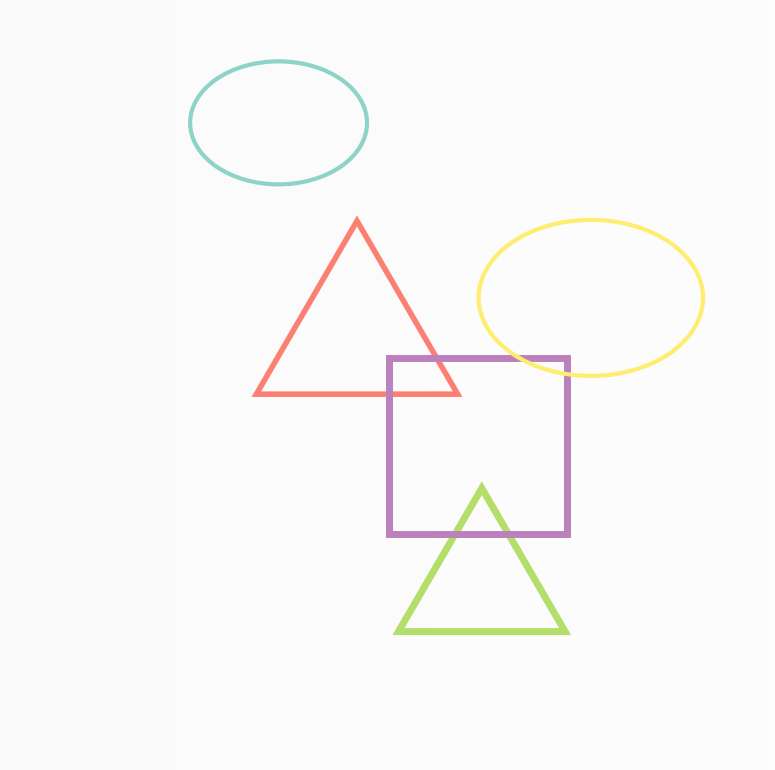[{"shape": "oval", "thickness": 1.5, "radius": 0.57, "center": [0.359, 0.84]}, {"shape": "triangle", "thickness": 2, "radius": 0.75, "center": [0.461, 0.563]}, {"shape": "triangle", "thickness": 2.5, "radius": 0.62, "center": [0.622, 0.242]}, {"shape": "square", "thickness": 2.5, "radius": 0.57, "center": [0.616, 0.421]}, {"shape": "oval", "thickness": 1.5, "radius": 0.72, "center": [0.762, 0.613]}]